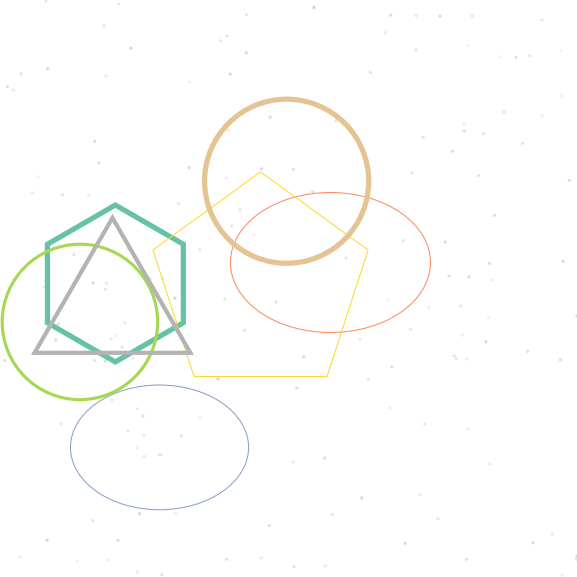[{"shape": "hexagon", "thickness": 2.5, "radius": 0.68, "center": [0.2, 0.508]}, {"shape": "oval", "thickness": 0.5, "radius": 0.87, "center": [0.572, 0.545]}, {"shape": "oval", "thickness": 0.5, "radius": 0.77, "center": [0.276, 0.224]}, {"shape": "circle", "thickness": 1.5, "radius": 0.67, "center": [0.138, 0.442]}, {"shape": "pentagon", "thickness": 0.5, "radius": 0.98, "center": [0.451, 0.506]}, {"shape": "circle", "thickness": 2.5, "radius": 0.71, "center": [0.496, 0.685]}, {"shape": "triangle", "thickness": 2, "radius": 0.78, "center": [0.195, 0.466]}]